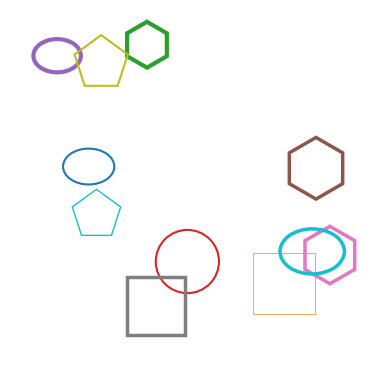[{"shape": "oval", "thickness": 1.5, "radius": 0.33, "center": [0.23, 0.567]}, {"shape": "square", "thickness": 0.5, "radius": 0.4, "center": [0.738, 0.263]}, {"shape": "hexagon", "thickness": 3, "radius": 0.3, "center": [0.382, 0.884]}, {"shape": "circle", "thickness": 1.5, "radius": 0.41, "center": [0.487, 0.321]}, {"shape": "oval", "thickness": 3, "radius": 0.31, "center": [0.148, 0.855]}, {"shape": "hexagon", "thickness": 2.5, "radius": 0.4, "center": [0.821, 0.563]}, {"shape": "hexagon", "thickness": 2.5, "radius": 0.37, "center": [0.857, 0.338]}, {"shape": "square", "thickness": 2.5, "radius": 0.38, "center": [0.406, 0.205]}, {"shape": "pentagon", "thickness": 1.5, "radius": 0.36, "center": [0.263, 0.836]}, {"shape": "pentagon", "thickness": 1, "radius": 0.33, "center": [0.251, 0.442]}, {"shape": "oval", "thickness": 2.5, "radius": 0.42, "center": [0.811, 0.347]}]